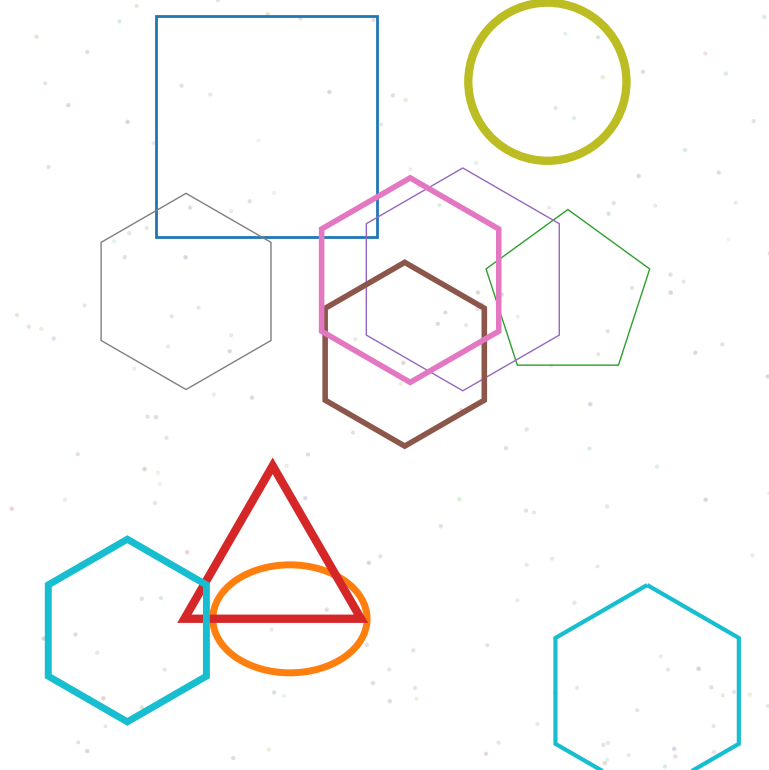[{"shape": "square", "thickness": 1, "radius": 0.72, "center": [0.346, 0.836]}, {"shape": "oval", "thickness": 2.5, "radius": 0.5, "center": [0.377, 0.196]}, {"shape": "pentagon", "thickness": 0.5, "radius": 0.56, "center": [0.738, 0.616]}, {"shape": "triangle", "thickness": 3, "radius": 0.66, "center": [0.354, 0.263]}, {"shape": "hexagon", "thickness": 0.5, "radius": 0.72, "center": [0.601, 0.637]}, {"shape": "hexagon", "thickness": 2, "radius": 0.6, "center": [0.526, 0.54]}, {"shape": "hexagon", "thickness": 2, "radius": 0.66, "center": [0.533, 0.636]}, {"shape": "hexagon", "thickness": 0.5, "radius": 0.64, "center": [0.242, 0.622]}, {"shape": "circle", "thickness": 3, "radius": 0.51, "center": [0.711, 0.894]}, {"shape": "hexagon", "thickness": 2.5, "radius": 0.59, "center": [0.165, 0.181]}, {"shape": "hexagon", "thickness": 1.5, "radius": 0.69, "center": [0.84, 0.103]}]